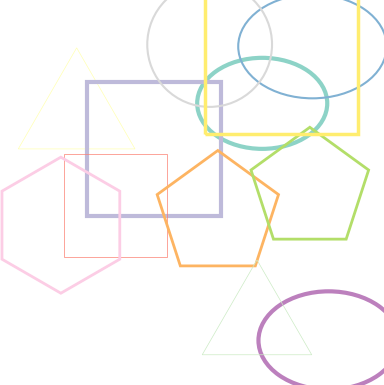[{"shape": "oval", "thickness": 3, "radius": 0.84, "center": [0.681, 0.732]}, {"shape": "triangle", "thickness": 0.5, "radius": 0.88, "center": [0.199, 0.701]}, {"shape": "square", "thickness": 3, "radius": 0.87, "center": [0.399, 0.613]}, {"shape": "square", "thickness": 0.5, "radius": 0.67, "center": [0.299, 0.466]}, {"shape": "oval", "thickness": 1.5, "radius": 0.96, "center": [0.812, 0.88]}, {"shape": "pentagon", "thickness": 2, "radius": 0.83, "center": [0.566, 0.443]}, {"shape": "pentagon", "thickness": 2, "radius": 0.8, "center": [0.805, 0.509]}, {"shape": "hexagon", "thickness": 2, "radius": 0.88, "center": [0.158, 0.415]}, {"shape": "circle", "thickness": 1.5, "radius": 0.81, "center": [0.545, 0.884]}, {"shape": "oval", "thickness": 3, "radius": 0.91, "center": [0.854, 0.116]}, {"shape": "triangle", "thickness": 0.5, "radius": 0.82, "center": [0.667, 0.161]}, {"shape": "square", "thickness": 2.5, "radius": 0.99, "center": [0.73, 0.851]}]